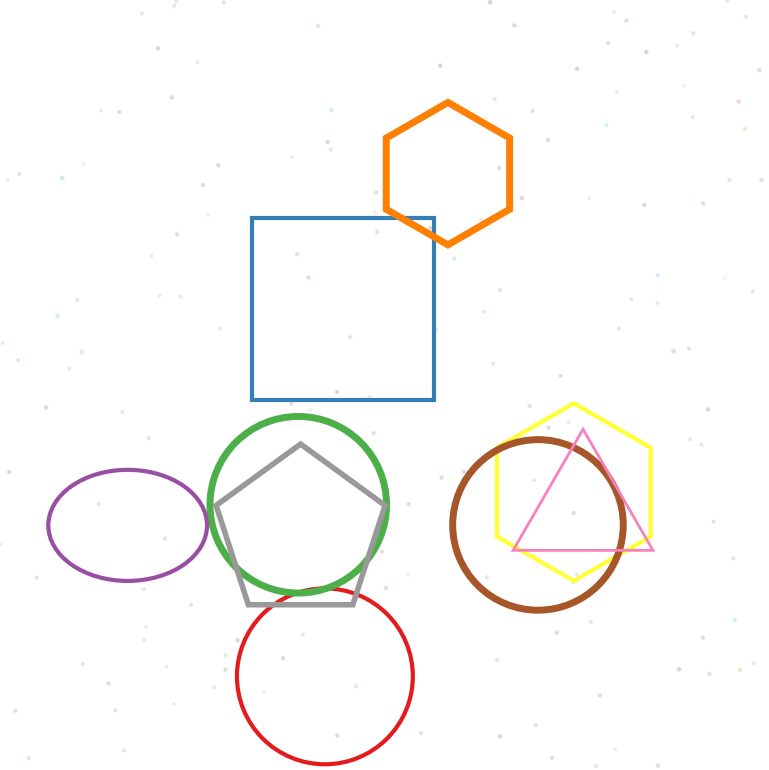[{"shape": "circle", "thickness": 1.5, "radius": 0.57, "center": [0.422, 0.122]}, {"shape": "square", "thickness": 1.5, "radius": 0.59, "center": [0.445, 0.598]}, {"shape": "circle", "thickness": 2.5, "radius": 0.57, "center": [0.387, 0.344]}, {"shape": "oval", "thickness": 1.5, "radius": 0.52, "center": [0.166, 0.318]}, {"shape": "hexagon", "thickness": 2.5, "radius": 0.46, "center": [0.582, 0.774]}, {"shape": "hexagon", "thickness": 1.5, "radius": 0.58, "center": [0.745, 0.361]}, {"shape": "circle", "thickness": 2.5, "radius": 0.55, "center": [0.699, 0.318]}, {"shape": "triangle", "thickness": 1, "radius": 0.52, "center": [0.757, 0.338]}, {"shape": "pentagon", "thickness": 2, "radius": 0.58, "center": [0.39, 0.308]}]